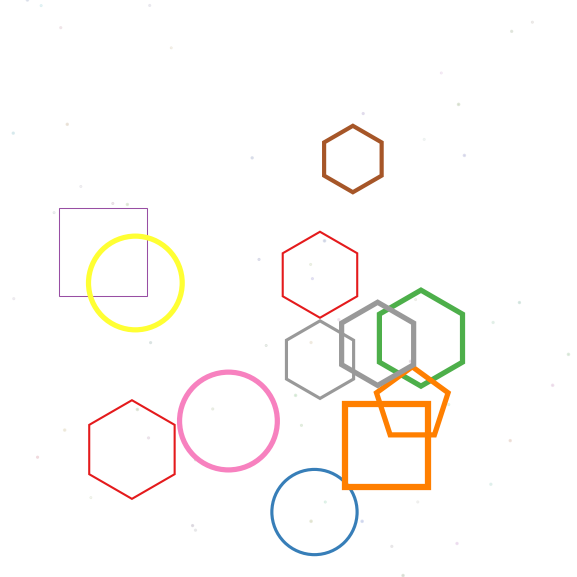[{"shape": "hexagon", "thickness": 1, "radius": 0.37, "center": [0.554, 0.523]}, {"shape": "hexagon", "thickness": 1, "radius": 0.43, "center": [0.228, 0.221]}, {"shape": "circle", "thickness": 1.5, "radius": 0.37, "center": [0.545, 0.112]}, {"shape": "hexagon", "thickness": 2.5, "radius": 0.42, "center": [0.729, 0.414]}, {"shape": "square", "thickness": 0.5, "radius": 0.38, "center": [0.179, 0.563]}, {"shape": "square", "thickness": 3, "radius": 0.36, "center": [0.669, 0.228]}, {"shape": "pentagon", "thickness": 2.5, "radius": 0.33, "center": [0.714, 0.299]}, {"shape": "circle", "thickness": 2.5, "radius": 0.41, "center": [0.234, 0.509]}, {"shape": "hexagon", "thickness": 2, "radius": 0.29, "center": [0.611, 0.724]}, {"shape": "circle", "thickness": 2.5, "radius": 0.42, "center": [0.396, 0.27]}, {"shape": "hexagon", "thickness": 1.5, "radius": 0.34, "center": [0.554, 0.376]}, {"shape": "hexagon", "thickness": 2.5, "radius": 0.36, "center": [0.654, 0.404]}]